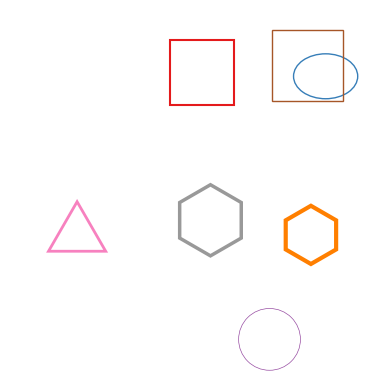[{"shape": "square", "thickness": 1.5, "radius": 0.42, "center": [0.525, 0.811]}, {"shape": "oval", "thickness": 1, "radius": 0.42, "center": [0.846, 0.802]}, {"shape": "circle", "thickness": 0.5, "radius": 0.4, "center": [0.7, 0.118]}, {"shape": "hexagon", "thickness": 3, "radius": 0.38, "center": [0.808, 0.39]}, {"shape": "square", "thickness": 1, "radius": 0.46, "center": [0.799, 0.83]}, {"shape": "triangle", "thickness": 2, "radius": 0.43, "center": [0.2, 0.39]}, {"shape": "hexagon", "thickness": 2.5, "radius": 0.46, "center": [0.547, 0.428]}]